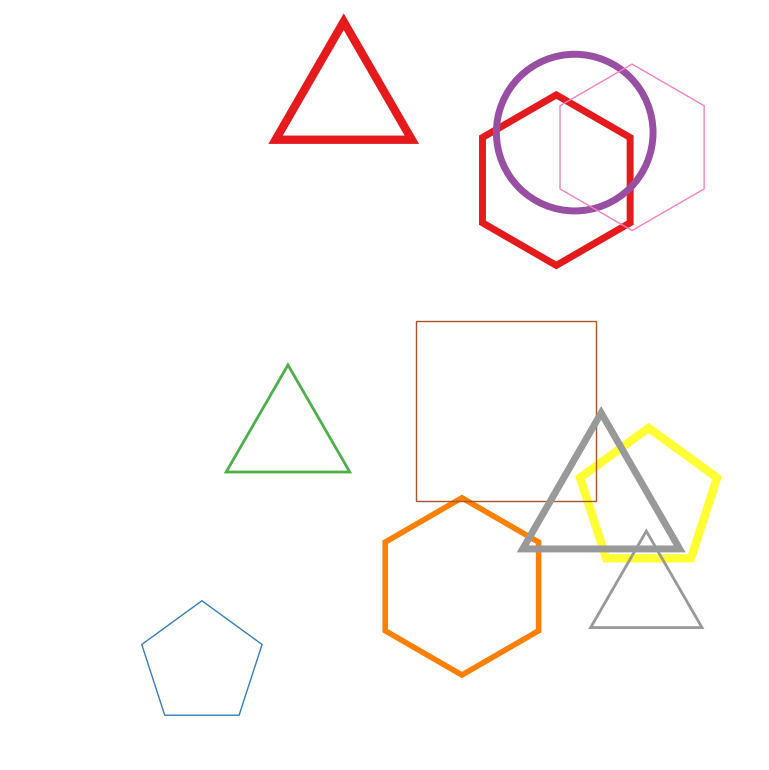[{"shape": "triangle", "thickness": 3, "radius": 0.51, "center": [0.446, 0.87]}, {"shape": "hexagon", "thickness": 2.5, "radius": 0.55, "center": [0.722, 0.766]}, {"shape": "pentagon", "thickness": 0.5, "radius": 0.41, "center": [0.262, 0.138]}, {"shape": "triangle", "thickness": 1, "radius": 0.46, "center": [0.374, 0.433]}, {"shape": "circle", "thickness": 2.5, "radius": 0.51, "center": [0.746, 0.828]}, {"shape": "hexagon", "thickness": 2, "radius": 0.58, "center": [0.6, 0.238]}, {"shape": "pentagon", "thickness": 3, "radius": 0.47, "center": [0.842, 0.351]}, {"shape": "square", "thickness": 0.5, "radius": 0.58, "center": [0.657, 0.467]}, {"shape": "hexagon", "thickness": 0.5, "radius": 0.54, "center": [0.821, 0.809]}, {"shape": "triangle", "thickness": 2.5, "radius": 0.59, "center": [0.781, 0.346]}, {"shape": "triangle", "thickness": 1, "radius": 0.42, "center": [0.839, 0.227]}]